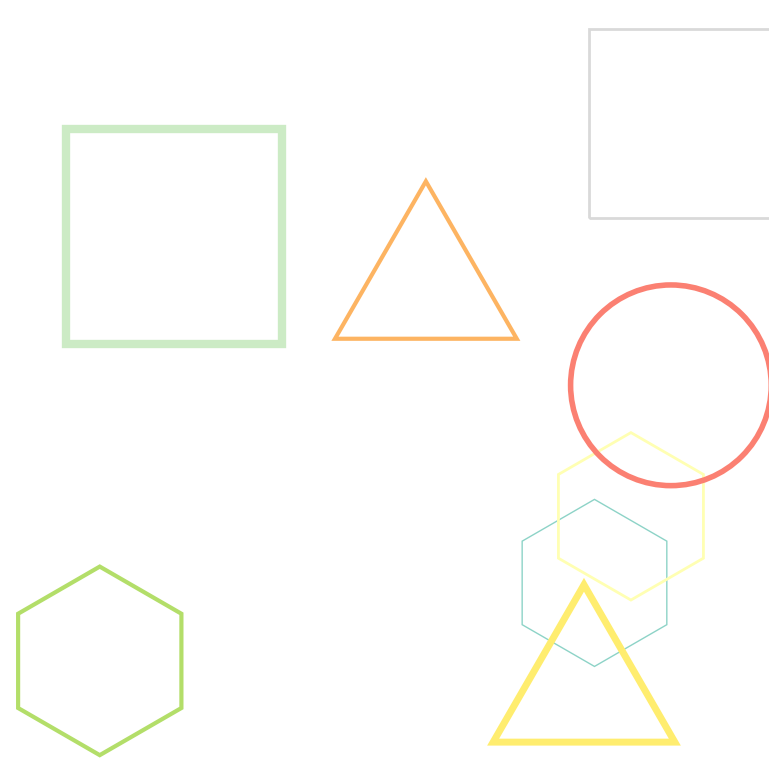[{"shape": "hexagon", "thickness": 0.5, "radius": 0.54, "center": [0.772, 0.243]}, {"shape": "hexagon", "thickness": 1, "radius": 0.54, "center": [0.819, 0.329]}, {"shape": "circle", "thickness": 2, "radius": 0.65, "center": [0.871, 0.5]}, {"shape": "triangle", "thickness": 1.5, "radius": 0.68, "center": [0.553, 0.628]}, {"shape": "hexagon", "thickness": 1.5, "radius": 0.61, "center": [0.13, 0.142]}, {"shape": "square", "thickness": 1, "radius": 0.61, "center": [0.888, 0.84]}, {"shape": "square", "thickness": 3, "radius": 0.7, "center": [0.226, 0.693]}, {"shape": "triangle", "thickness": 2.5, "radius": 0.68, "center": [0.758, 0.104]}]